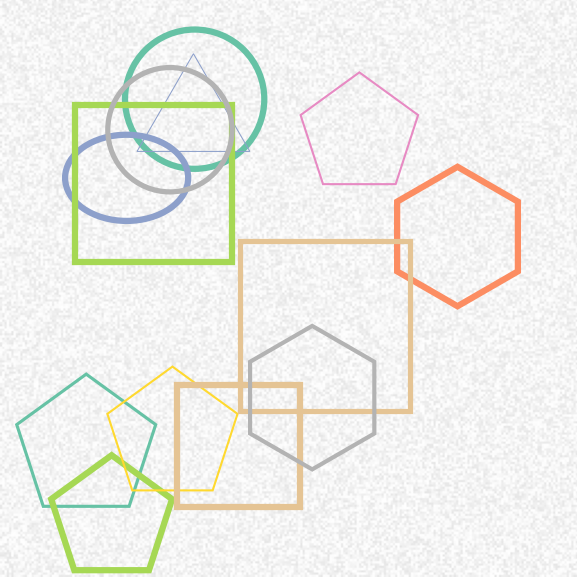[{"shape": "pentagon", "thickness": 1.5, "radius": 0.63, "center": [0.149, 0.225]}, {"shape": "circle", "thickness": 3, "radius": 0.6, "center": [0.337, 0.827]}, {"shape": "hexagon", "thickness": 3, "radius": 0.6, "center": [0.792, 0.59]}, {"shape": "triangle", "thickness": 0.5, "radius": 0.56, "center": [0.335, 0.793]}, {"shape": "oval", "thickness": 3, "radius": 0.53, "center": [0.219, 0.691]}, {"shape": "pentagon", "thickness": 1, "radius": 0.53, "center": [0.622, 0.767]}, {"shape": "square", "thickness": 3, "radius": 0.68, "center": [0.266, 0.682]}, {"shape": "pentagon", "thickness": 3, "radius": 0.55, "center": [0.193, 0.101]}, {"shape": "pentagon", "thickness": 1, "radius": 0.59, "center": [0.299, 0.246]}, {"shape": "square", "thickness": 3, "radius": 0.53, "center": [0.413, 0.227]}, {"shape": "square", "thickness": 2.5, "radius": 0.74, "center": [0.563, 0.435]}, {"shape": "circle", "thickness": 2.5, "radius": 0.54, "center": [0.294, 0.775]}, {"shape": "hexagon", "thickness": 2, "radius": 0.62, "center": [0.541, 0.311]}]